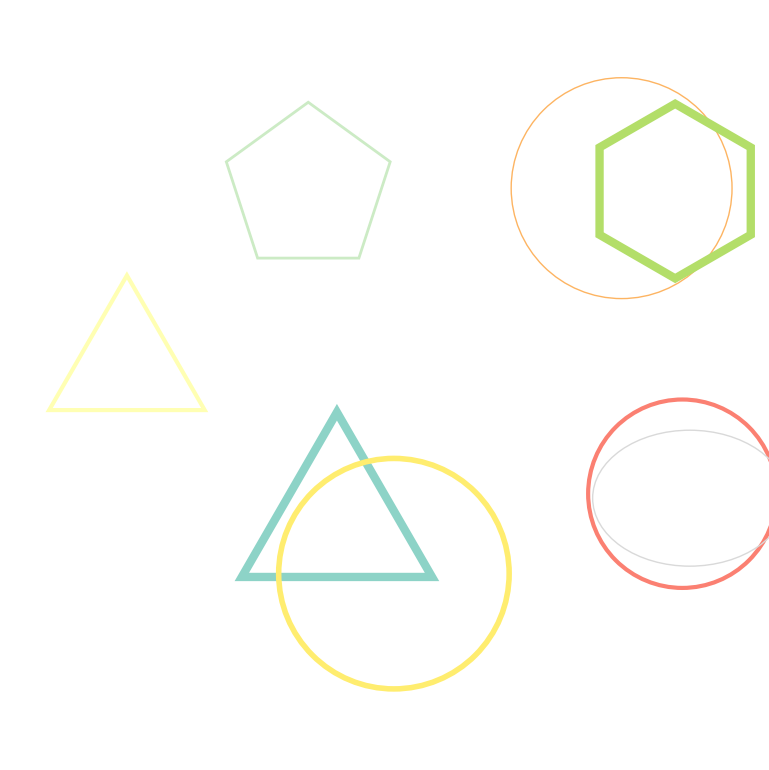[{"shape": "triangle", "thickness": 3, "radius": 0.71, "center": [0.438, 0.322]}, {"shape": "triangle", "thickness": 1.5, "radius": 0.58, "center": [0.165, 0.526]}, {"shape": "circle", "thickness": 1.5, "radius": 0.61, "center": [0.886, 0.359]}, {"shape": "circle", "thickness": 0.5, "radius": 0.72, "center": [0.807, 0.756]}, {"shape": "hexagon", "thickness": 3, "radius": 0.57, "center": [0.877, 0.752]}, {"shape": "oval", "thickness": 0.5, "radius": 0.63, "center": [0.896, 0.353]}, {"shape": "pentagon", "thickness": 1, "radius": 0.56, "center": [0.4, 0.755]}, {"shape": "circle", "thickness": 2, "radius": 0.75, "center": [0.512, 0.255]}]